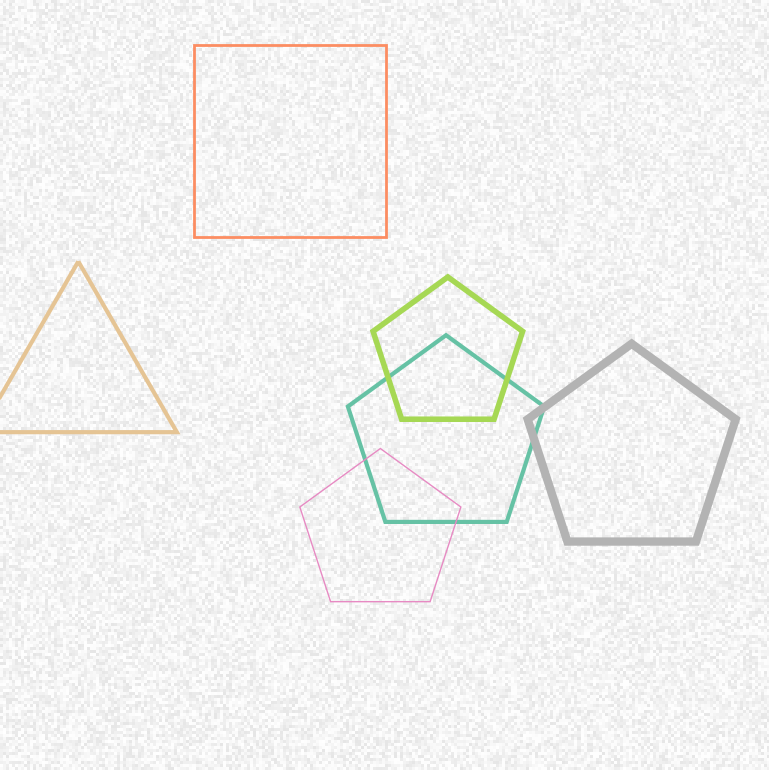[{"shape": "pentagon", "thickness": 1.5, "radius": 0.67, "center": [0.579, 0.431]}, {"shape": "square", "thickness": 1, "radius": 0.62, "center": [0.377, 0.817]}, {"shape": "pentagon", "thickness": 0.5, "radius": 0.55, "center": [0.494, 0.308]}, {"shape": "pentagon", "thickness": 2, "radius": 0.51, "center": [0.582, 0.538]}, {"shape": "triangle", "thickness": 1.5, "radius": 0.74, "center": [0.102, 0.513]}, {"shape": "pentagon", "thickness": 3, "radius": 0.71, "center": [0.82, 0.412]}]